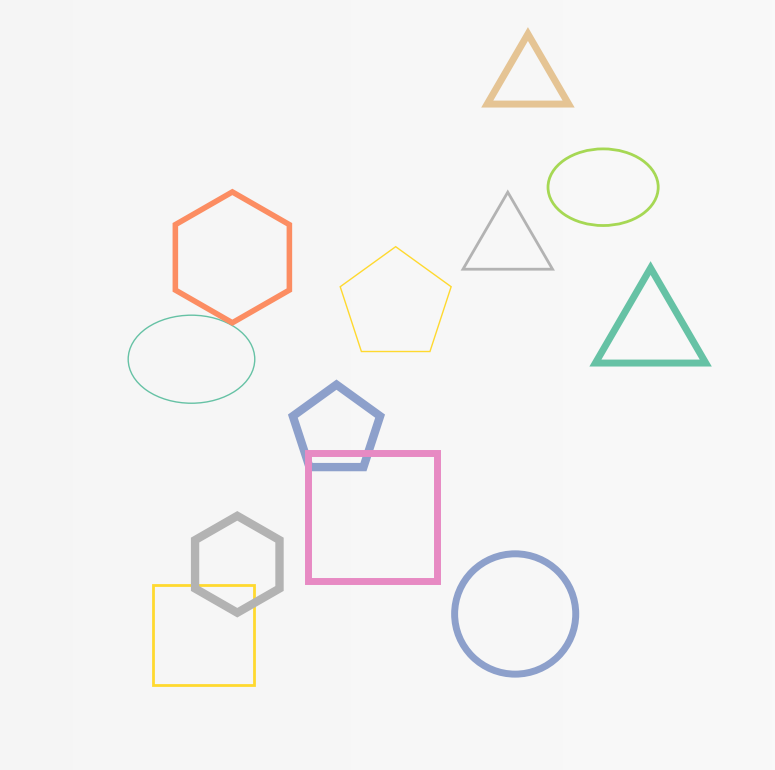[{"shape": "oval", "thickness": 0.5, "radius": 0.41, "center": [0.247, 0.533]}, {"shape": "triangle", "thickness": 2.5, "radius": 0.41, "center": [0.839, 0.57]}, {"shape": "hexagon", "thickness": 2, "radius": 0.42, "center": [0.3, 0.666]}, {"shape": "pentagon", "thickness": 3, "radius": 0.3, "center": [0.434, 0.441]}, {"shape": "circle", "thickness": 2.5, "radius": 0.39, "center": [0.665, 0.203]}, {"shape": "square", "thickness": 2.5, "radius": 0.42, "center": [0.48, 0.329]}, {"shape": "oval", "thickness": 1, "radius": 0.36, "center": [0.778, 0.757]}, {"shape": "square", "thickness": 1, "radius": 0.32, "center": [0.263, 0.175]}, {"shape": "pentagon", "thickness": 0.5, "radius": 0.38, "center": [0.511, 0.604]}, {"shape": "triangle", "thickness": 2.5, "radius": 0.3, "center": [0.681, 0.895]}, {"shape": "triangle", "thickness": 1, "radius": 0.33, "center": [0.655, 0.684]}, {"shape": "hexagon", "thickness": 3, "radius": 0.31, "center": [0.306, 0.267]}]